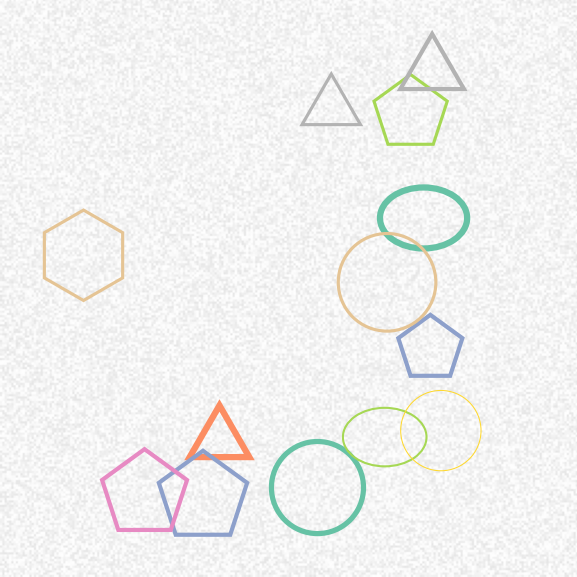[{"shape": "circle", "thickness": 2.5, "radius": 0.4, "center": [0.55, 0.155]}, {"shape": "oval", "thickness": 3, "radius": 0.38, "center": [0.733, 0.622]}, {"shape": "triangle", "thickness": 3, "radius": 0.3, "center": [0.38, 0.237]}, {"shape": "pentagon", "thickness": 2, "radius": 0.4, "center": [0.351, 0.138]}, {"shape": "pentagon", "thickness": 2, "radius": 0.29, "center": [0.745, 0.396]}, {"shape": "pentagon", "thickness": 2, "radius": 0.39, "center": [0.25, 0.144]}, {"shape": "oval", "thickness": 1, "radius": 0.36, "center": [0.666, 0.242]}, {"shape": "pentagon", "thickness": 1.5, "radius": 0.33, "center": [0.711, 0.803]}, {"shape": "circle", "thickness": 0.5, "radius": 0.35, "center": [0.763, 0.253]}, {"shape": "circle", "thickness": 1.5, "radius": 0.42, "center": [0.67, 0.51]}, {"shape": "hexagon", "thickness": 1.5, "radius": 0.39, "center": [0.145, 0.557]}, {"shape": "triangle", "thickness": 2, "radius": 0.32, "center": [0.748, 0.877]}, {"shape": "triangle", "thickness": 1.5, "radius": 0.29, "center": [0.574, 0.813]}]